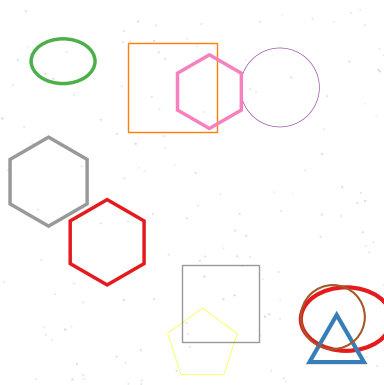[{"shape": "oval", "thickness": 3, "radius": 0.59, "center": [0.899, 0.171]}, {"shape": "hexagon", "thickness": 2.5, "radius": 0.55, "center": [0.278, 0.371]}, {"shape": "triangle", "thickness": 3, "radius": 0.41, "center": [0.875, 0.1]}, {"shape": "oval", "thickness": 2.5, "radius": 0.42, "center": [0.164, 0.841]}, {"shape": "circle", "thickness": 0.5, "radius": 0.51, "center": [0.727, 0.773]}, {"shape": "square", "thickness": 1, "radius": 0.58, "center": [0.448, 0.772]}, {"shape": "pentagon", "thickness": 0.5, "radius": 0.48, "center": [0.526, 0.105]}, {"shape": "circle", "thickness": 1.5, "radius": 0.42, "center": [0.865, 0.176]}, {"shape": "hexagon", "thickness": 2.5, "radius": 0.48, "center": [0.544, 0.762]}, {"shape": "square", "thickness": 1, "radius": 0.5, "center": [0.572, 0.211]}, {"shape": "hexagon", "thickness": 2.5, "radius": 0.58, "center": [0.126, 0.528]}]